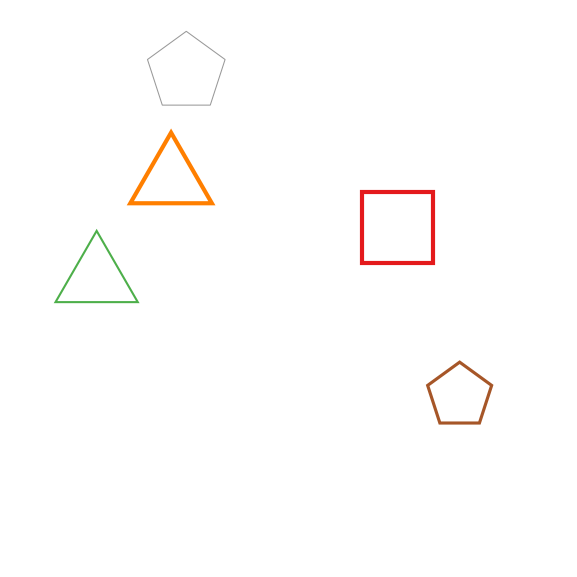[{"shape": "square", "thickness": 2, "radius": 0.31, "center": [0.689, 0.605]}, {"shape": "triangle", "thickness": 1, "radius": 0.41, "center": [0.167, 0.517]}, {"shape": "triangle", "thickness": 2, "radius": 0.41, "center": [0.296, 0.688]}, {"shape": "pentagon", "thickness": 1.5, "radius": 0.29, "center": [0.796, 0.314]}, {"shape": "pentagon", "thickness": 0.5, "radius": 0.35, "center": [0.323, 0.874]}]